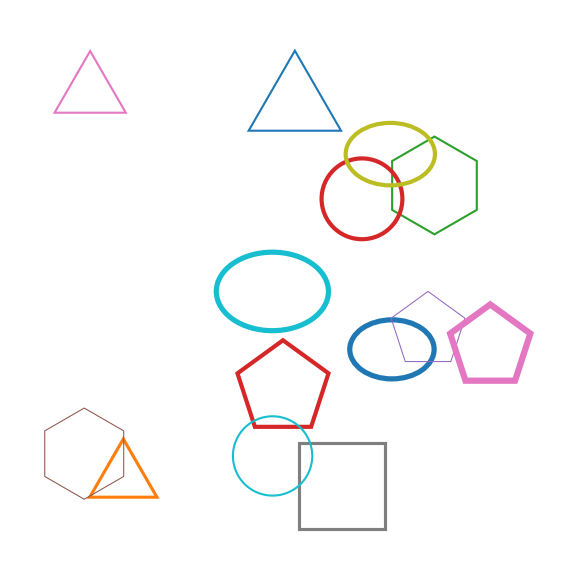[{"shape": "oval", "thickness": 2.5, "radius": 0.37, "center": [0.679, 0.394]}, {"shape": "triangle", "thickness": 1, "radius": 0.46, "center": [0.511, 0.819]}, {"shape": "triangle", "thickness": 1.5, "radius": 0.34, "center": [0.214, 0.172]}, {"shape": "hexagon", "thickness": 1, "radius": 0.42, "center": [0.752, 0.678]}, {"shape": "circle", "thickness": 2, "radius": 0.35, "center": [0.627, 0.655]}, {"shape": "pentagon", "thickness": 2, "radius": 0.41, "center": [0.49, 0.327]}, {"shape": "pentagon", "thickness": 0.5, "radius": 0.34, "center": [0.741, 0.427]}, {"shape": "hexagon", "thickness": 0.5, "radius": 0.39, "center": [0.146, 0.214]}, {"shape": "triangle", "thickness": 1, "radius": 0.36, "center": [0.156, 0.84]}, {"shape": "pentagon", "thickness": 3, "radius": 0.36, "center": [0.849, 0.399]}, {"shape": "square", "thickness": 1.5, "radius": 0.37, "center": [0.593, 0.157]}, {"shape": "oval", "thickness": 2, "radius": 0.39, "center": [0.676, 0.732]}, {"shape": "circle", "thickness": 1, "radius": 0.34, "center": [0.472, 0.21]}, {"shape": "oval", "thickness": 2.5, "radius": 0.49, "center": [0.472, 0.494]}]